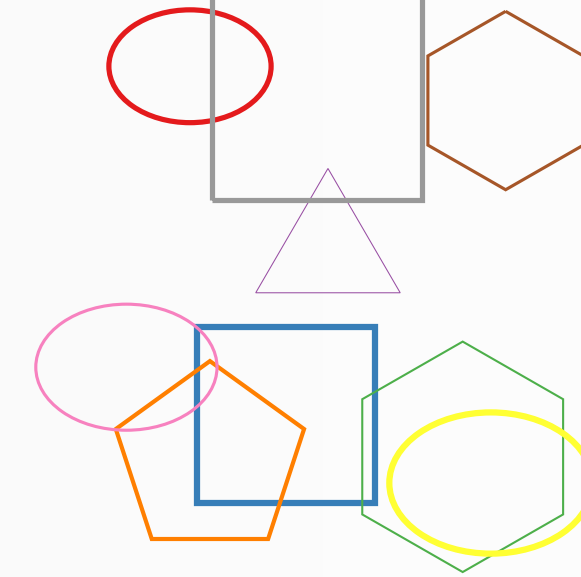[{"shape": "oval", "thickness": 2.5, "radius": 0.7, "center": [0.327, 0.884]}, {"shape": "square", "thickness": 3, "radius": 0.76, "center": [0.492, 0.28]}, {"shape": "hexagon", "thickness": 1, "radius": 1.0, "center": [0.796, 0.208]}, {"shape": "triangle", "thickness": 0.5, "radius": 0.72, "center": [0.564, 0.564]}, {"shape": "pentagon", "thickness": 2, "radius": 0.85, "center": [0.361, 0.204]}, {"shape": "oval", "thickness": 3, "radius": 0.87, "center": [0.844, 0.163]}, {"shape": "hexagon", "thickness": 1.5, "radius": 0.77, "center": [0.87, 0.825]}, {"shape": "oval", "thickness": 1.5, "radius": 0.78, "center": [0.217, 0.363]}, {"shape": "square", "thickness": 2.5, "radius": 0.9, "center": [0.546, 0.833]}]